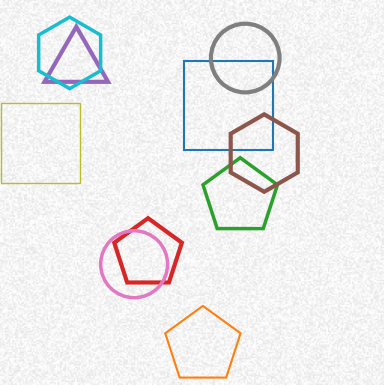[{"shape": "square", "thickness": 1.5, "radius": 0.58, "center": [0.594, 0.727]}, {"shape": "pentagon", "thickness": 1.5, "radius": 0.51, "center": [0.527, 0.103]}, {"shape": "pentagon", "thickness": 2.5, "radius": 0.51, "center": [0.624, 0.489]}, {"shape": "pentagon", "thickness": 3, "radius": 0.46, "center": [0.385, 0.341]}, {"shape": "triangle", "thickness": 3, "radius": 0.48, "center": [0.198, 0.835]}, {"shape": "hexagon", "thickness": 3, "radius": 0.5, "center": [0.686, 0.602]}, {"shape": "circle", "thickness": 2.5, "radius": 0.43, "center": [0.348, 0.314]}, {"shape": "circle", "thickness": 3, "radius": 0.45, "center": [0.637, 0.849]}, {"shape": "square", "thickness": 1, "radius": 0.52, "center": [0.105, 0.628]}, {"shape": "hexagon", "thickness": 2.5, "radius": 0.46, "center": [0.181, 0.863]}]